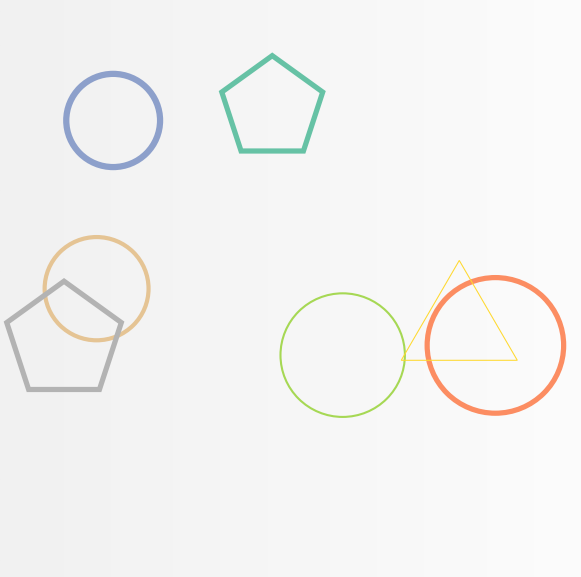[{"shape": "pentagon", "thickness": 2.5, "radius": 0.46, "center": [0.468, 0.811]}, {"shape": "circle", "thickness": 2.5, "radius": 0.59, "center": [0.852, 0.401]}, {"shape": "circle", "thickness": 3, "radius": 0.4, "center": [0.195, 0.791]}, {"shape": "circle", "thickness": 1, "radius": 0.54, "center": [0.59, 0.384]}, {"shape": "triangle", "thickness": 0.5, "radius": 0.58, "center": [0.79, 0.433]}, {"shape": "circle", "thickness": 2, "radius": 0.45, "center": [0.166, 0.499]}, {"shape": "pentagon", "thickness": 2.5, "radius": 0.52, "center": [0.11, 0.409]}]